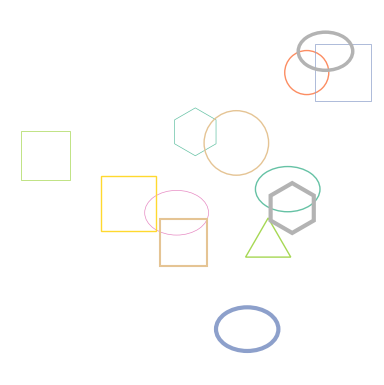[{"shape": "hexagon", "thickness": 0.5, "radius": 0.31, "center": [0.507, 0.658]}, {"shape": "oval", "thickness": 1, "radius": 0.42, "center": [0.747, 0.509]}, {"shape": "circle", "thickness": 1, "radius": 0.29, "center": [0.797, 0.812]}, {"shape": "square", "thickness": 0.5, "radius": 0.37, "center": [0.891, 0.811]}, {"shape": "oval", "thickness": 3, "radius": 0.41, "center": [0.642, 0.145]}, {"shape": "oval", "thickness": 0.5, "radius": 0.41, "center": [0.459, 0.447]}, {"shape": "triangle", "thickness": 1, "radius": 0.34, "center": [0.697, 0.366]}, {"shape": "square", "thickness": 0.5, "radius": 0.32, "center": [0.119, 0.595]}, {"shape": "square", "thickness": 1, "radius": 0.36, "center": [0.334, 0.472]}, {"shape": "square", "thickness": 1.5, "radius": 0.31, "center": [0.476, 0.371]}, {"shape": "circle", "thickness": 1, "radius": 0.42, "center": [0.614, 0.629]}, {"shape": "hexagon", "thickness": 3, "radius": 0.32, "center": [0.759, 0.46]}, {"shape": "oval", "thickness": 2.5, "radius": 0.35, "center": [0.845, 0.867]}]